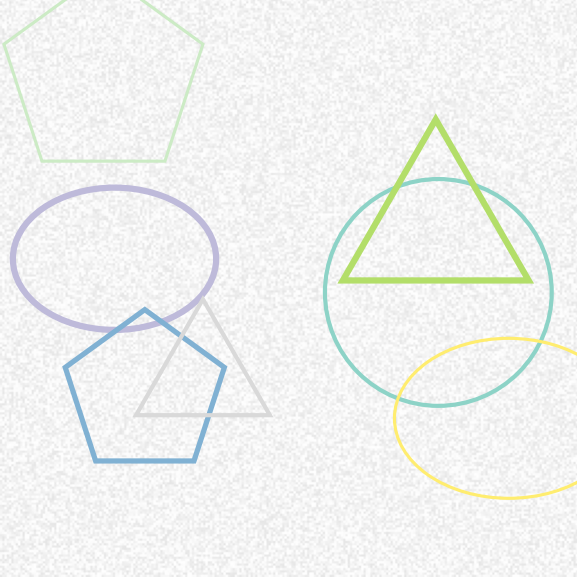[{"shape": "circle", "thickness": 2, "radius": 0.98, "center": [0.759, 0.493]}, {"shape": "oval", "thickness": 3, "radius": 0.88, "center": [0.198, 0.551]}, {"shape": "pentagon", "thickness": 2.5, "radius": 0.72, "center": [0.251, 0.318]}, {"shape": "triangle", "thickness": 3, "radius": 0.93, "center": [0.755, 0.606]}, {"shape": "triangle", "thickness": 2, "radius": 0.67, "center": [0.351, 0.347]}, {"shape": "pentagon", "thickness": 1.5, "radius": 0.91, "center": [0.179, 0.867]}, {"shape": "oval", "thickness": 1.5, "radius": 0.99, "center": [0.881, 0.275]}]